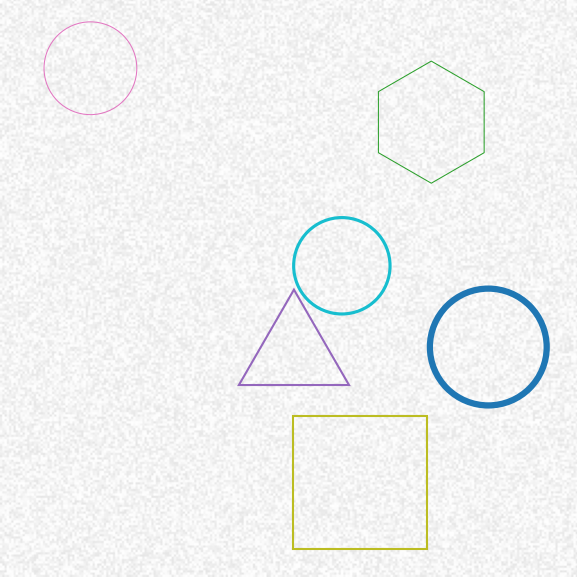[{"shape": "circle", "thickness": 3, "radius": 0.51, "center": [0.846, 0.398]}, {"shape": "hexagon", "thickness": 0.5, "radius": 0.53, "center": [0.747, 0.788]}, {"shape": "triangle", "thickness": 1, "radius": 0.55, "center": [0.509, 0.387]}, {"shape": "circle", "thickness": 0.5, "radius": 0.4, "center": [0.157, 0.881]}, {"shape": "square", "thickness": 1, "radius": 0.58, "center": [0.624, 0.164]}, {"shape": "circle", "thickness": 1.5, "radius": 0.42, "center": [0.592, 0.539]}]